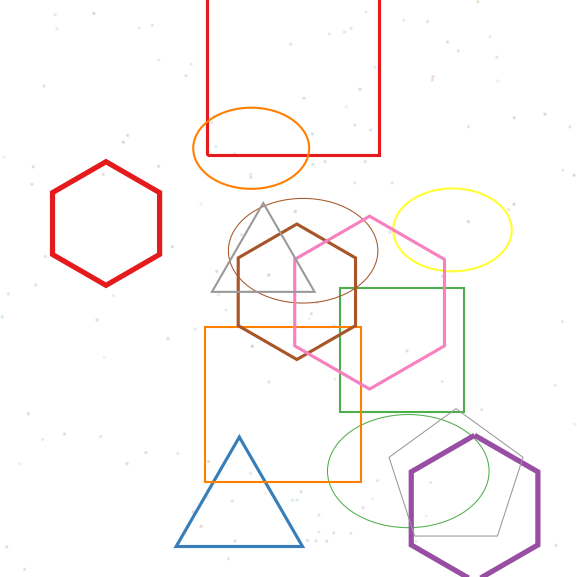[{"shape": "hexagon", "thickness": 2.5, "radius": 0.54, "center": [0.184, 0.612]}, {"shape": "square", "thickness": 1.5, "radius": 0.74, "center": [0.507, 0.879]}, {"shape": "triangle", "thickness": 1.5, "radius": 0.63, "center": [0.414, 0.116]}, {"shape": "oval", "thickness": 0.5, "radius": 0.7, "center": [0.707, 0.183]}, {"shape": "square", "thickness": 1, "radius": 0.54, "center": [0.696, 0.393]}, {"shape": "hexagon", "thickness": 2.5, "radius": 0.63, "center": [0.822, 0.119]}, {"shape": "square", "thickness": 1, "radius": 0.67, "center": [0.49, 0.299]}, {"shape": "oval", "thickness": 1, "radius": 0.5, "center": [0.435, 0.742]}, {"shape": "oval", "thickness": 1, "radius": 0.51, "center": [0.784, 0.601]}, {"shape": "hexagon", "thickness": 1.5, "radius": 0.59, "center": [0.514, 0.494]}, {"shape": "oval", "thickness": 0.5, "radius": 0.65, "center": [0.525, 0.565]}, {"shape": "hexagon", "thickness": 1.5, "radius": 0.75, "center": [0.64, 0.475]}, {"shape": "triangle", "thickness": 1, "radius": 0.51, "center": [0.456, 0.545]}, {"shape": "pentagon", "thickness": 0.5, "radius": 0.61, "center": [0.79, 0.17]}]